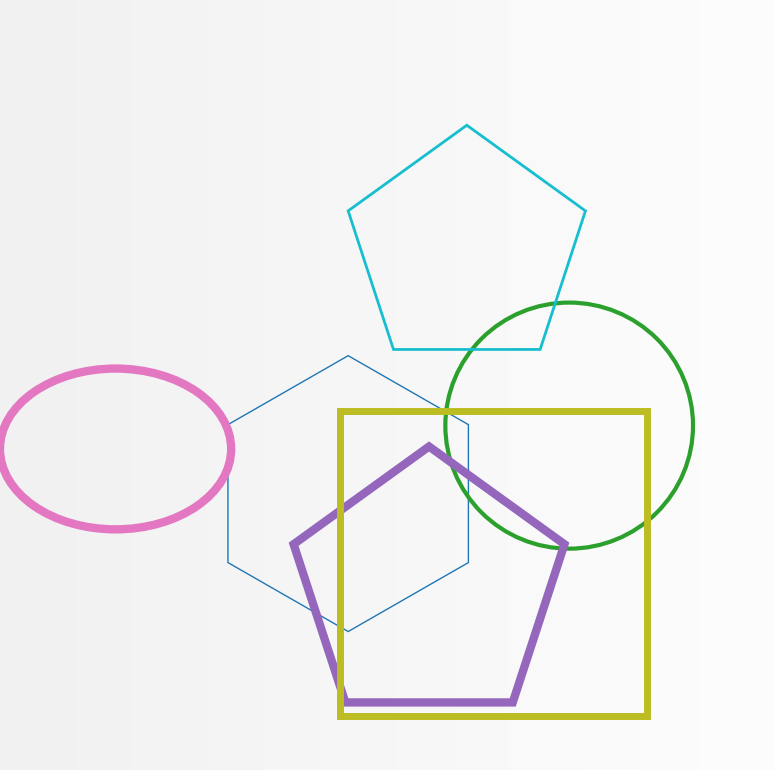[{"shape": "hexagon", "thickness": 0.5, "radius": 0.9, "center": [0.449, 0.359]}, {"shape": "circle", "thickness": 1.5, "radius": 0.8, "center": [0.734, 0.447]}, {"shape": "pentagon", "thickness": 3, "radius": 0.92, "center": [0.554, 0.236]}, {"shape": "oval", "thickness": 3, "radius": 0.75, "center": [0.149, 0.417]}, {"shape": "square", "thickness": 2.5, "radius": 0.99, "center": [0.637, 0.268]}, {"shape": "pentagon", "thickness": 1, "radius": 0.8, "center": [0.602, 0.676]}]